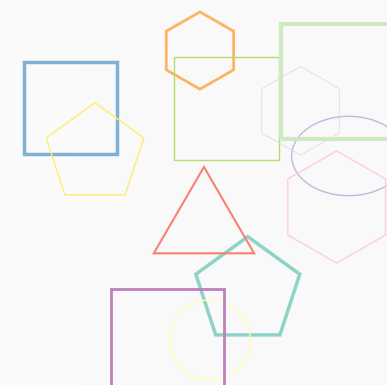[{"shape": "pentagon", "thickness": 2.5, "radius": 0.71, "center": [0.639, 0.244]}, {"shape": "circle", "thickness": 1, "radius": 0.52, "center": [0.542, 0.117]}, {"shape": "oval", "thickness": 1, "radius": 0.74, "center": [0.9, 0.595]}, {"shape": "triangle", "thickness": 1.5, "radius": 0.75, "center": [0.526, 0.417]}, {"shape": "square", "thickness": 2.5, "radius": 0.6, "center": [0.181, 0.718]}, {"shape": "hexagon", "thickness": 2, "radius": 0.5, "center": [0.516, 0.869]}, {"shape": "square", "thickness": 1, "radius": 0.68, "center": [0.585, 0.718]}, {"shape": "hexagon", "thickness": 1, "radius": 0.73, "center": [0.869, 0.462]}, {"shape": "hexagon", "thickness": 0.5, "radius": 0.58, "center": [0.776, 0.712]}, {"shape": "square", "thickness": 2, "radius": 0.73, "center": [0.432, 0.104]}, {"shape": "square", "thickness": 3, "radius": 0.75, "center": [0.876, 0.788]}, {"shape": "pentagon", "thickness": 1, "radius": 0.66, "center": [0.245, 0.601]}]